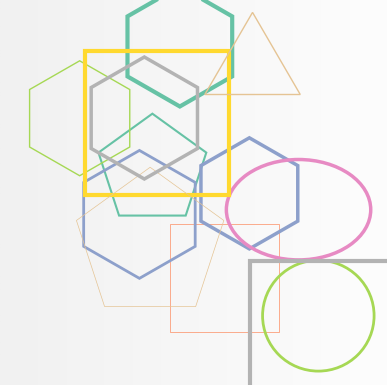[{"shape": "hexagon", "thickness": 3, "radius": 0.78, "center": [0.464, 0.879]}, {"shape": "pentagon", "thickness": 1.5, "radius": 0.73, "center": [0.393, 0.558]}, {"shape": "square", "thickness": 0.5, "radius": 0.7, "center": [0.579, 0.277]}, {"shape": "hexagon", "thickness": 2.5, "radius": 0.72, "center": [0.644, 0.498]}, {"shape": "hexagon", "thickness": 2, "radius": 0.83, "center": [0.36, 0.443]}, {"shape": "oval", "thickness": 2.5, "radius": 0.93, "center": [0.77, 0.455]}, {"shape": "hexagon", "thickness": 1, "radius": 0.75, "center": [0.206, 0.693]}, {"shape": "circle", "thickness": 2, "radius": 0.72, "center": [0.821, 0.18]}, {"shape": "square", "thickness": 3, "radius": 0.93, "center": [0.405, 0.681]}, {"shape": "pentagon", "thickness": 0.5, "radius": 1.0, "center": [0.387, 0.366]}, {"shape": "triangle", "thickness": 1, "radius": 0.71, "center": [0.652, 0.826]}, {"shape": "hexagon", "thickness": 2.5, "radius": 0.79, "center": [0.372, 0.693]}, {"shape": "square", "thickness": 3, "radius": 0.99, "center": [0.842, 0.125]}]